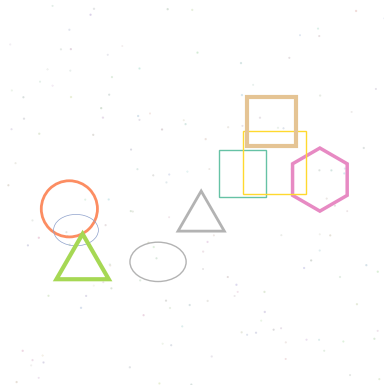[{"shape": "square", "thickness": 1, "radius": 0.3, "center": [0.63, 0.55]}, {"shape": "circle", "thickness": 2, "radius": 0.36, "center": [0.18, 0.458]}, {"shape": "oval", "thickness": 0.5, "radius": 0.29, "center": [0.197, 0.402]}, {"shape": "hexagon", "thickness": 2.5, "radius": 0.41, "center": [0.831, 0.534]}, {"shape": "triangle", "thickness": 3, "radius": 0.39, "center": [0.215, 0.314]}, {"shape": "square", "thickness": 1, "radius": 0.41, "center": [0.714, 0.578]}, {"shape": "square", "thickness": 3, "radius": 0.32, "center": [0.706, 0.684]}, {"shape": "triangle", "thickness": 2, "radius": 0.35, "center": [0.523, 0.434]}, {"shape": "oval", "thickness": 1, "radius": 0.36, "center": [0.41, 0.32]}]